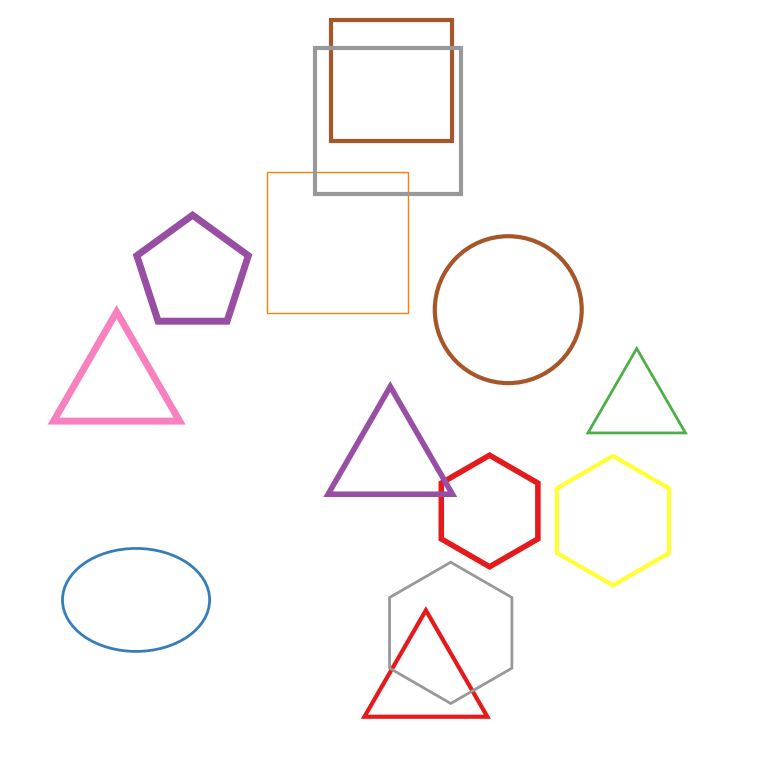[{"shape": "hexagon", "thickness": 2, "radius": 0.36, "center": [0.636, 0.336]}, {"shape": "triangle", "thickness": 1.5, "radius": 0.46, "center": [0.553, 0.115]}, {"shape": "oval", "thickness": 1, "radius": 0.48, "center": [0.177, 0.221]}, {"shape": "triangle", "thickness": 1, "radius": 0.37, "center": [0.827, 0.474]}, {"shape": "pentagon", "thickness": 2.5, "radius": 0.38, "center": [0.25, 0.644]}, {"shape": "triangle", "thickness": 2, "radius": 0.47, "center": [0.507, 0.405]}, {"shape": "square", "thickness": 0.5, "radius": 0.46, "center": [0.438, 0.686]}, {"shape": "hexagon", "thickness": 1.5, "radius": 0.42, "center": [0.796, 0.324]}, {"shape": "circle", "thickness": 1.5, "radius": 0.48, "center": [0.66, 0.598]}, {"shape": "square", "thickness": 1.5, "radius": 0.39, "center": [0.508, 0.895]}, {"shape": "triangle", "thickness": 2.5, "radius": 0.47, "center": [0.151, 0.5]}, {"shape": "square", "thickness": 1.5, "radius": 0.47, "center": [0.503, 0.843]}, {"shape": "hexagon", "thickness": 1, "radius": 0.46, "center": [0.585, 0.178]}]